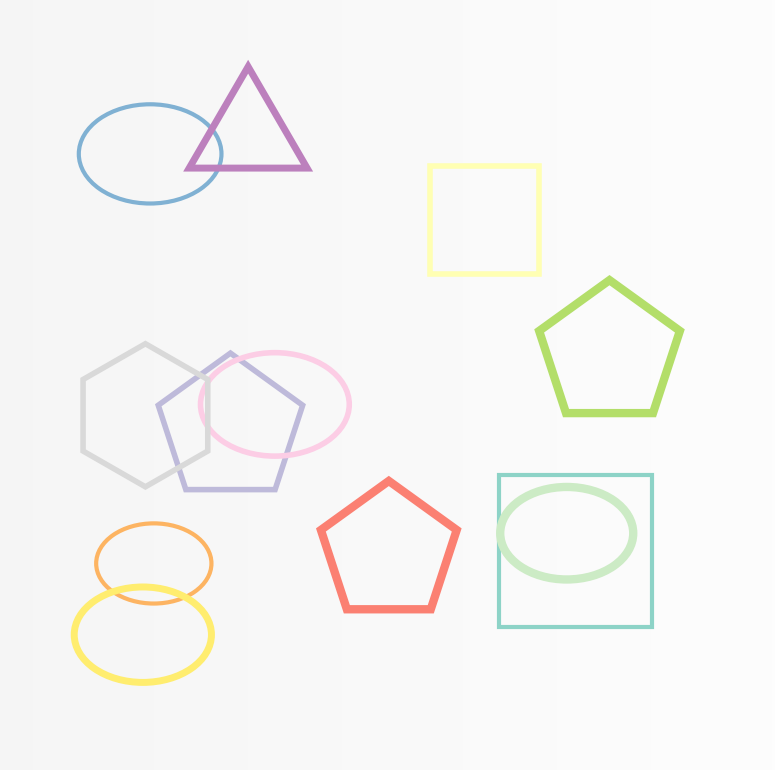[{"shape": "square", "thickness": 1.5, "radius": 0.49, "center": [0.743, 0.285]}, {"shape": "square", "thickness": 2, "radius": 0.35, "center": [0.625, 0.714]}, {"shape": "pentagon", "thickness": 2, "radius": 0.49, "center": [0.297, 0.443]}, {"shape": "pentagon", "thickness": 3, "radius": 0.46, "center": [0.502, 0.283]}, {"shape": "oval", "thickness": 1.5, "radius": 0.46, "center": [0.194, 0.8]}, {"shape": "oval", "thickness": 1.5, "radius": 0.37, "center": [0.198, 0.268]}, {"shape": "pentagon", "thickness": 3, "radius": 0.48, "center": [0.786, 0.541]}, {"shape": "oval", "thickness": 2, "radius": 0.48, "center": [0.355, 0.475]}, {"shape": "hexagon", "thickness": 2, "radius": 0.46, "center": [0.188, 0.461]}, {"shape": "triangle", "thickness": 2.5, "radius": 0.44, "center": [0.32, 0.826]}, {"shape": "oval", "thickness": 3, "radius": 0.43, "center": [0.731, 0.308]}, {"shape": "oval", "thickness": 2.5, "radius": 0.44, "center": [0.184, 0.176]}]